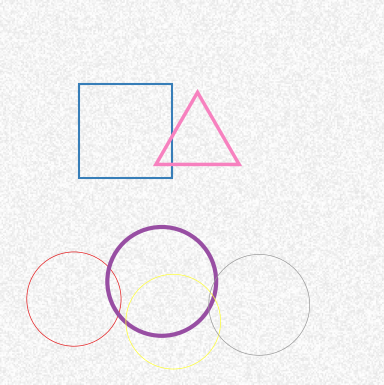[{"shape": "circle", "thickness": 0.5, "radius": 0.61, "center": [0.192, 0.223]}, {"shape": "square", "thickness": 1.5, "radius": 0.61, "center": [0.326, 0.66]}, {"shape": "circle", "thickness": 3, "radius": 0.71, "center": [0.42, 0.269]}, {"shape": "circle", "thickness": 0.5, "radius": 0.62, "center": [0.45, 0.165]}, {"shape": "triangle", "thickness": 2.5, "radius": 0.62, "center": [0.513, 0.635]}, {"shape": "circle", "thickness": 0.5, "radius": 0.66, "center": [0.673, 0.208]}]